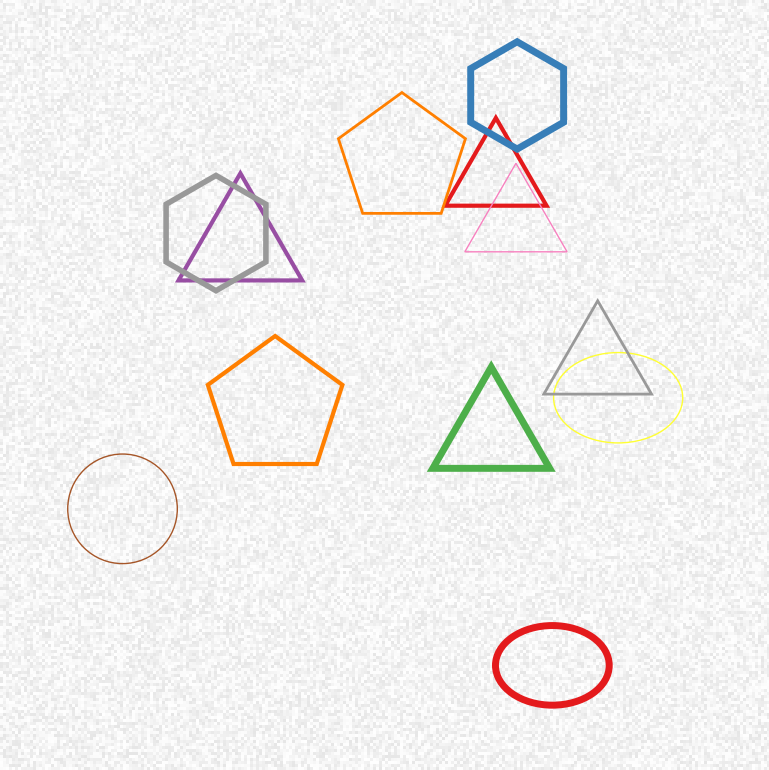[{"shape": "oval", "thickness": 2.5, "radius": 0.37, "center": [0.717, 0.136]}, {"shape": "triangle", "thickness": 1.5, "radius": 0.38, "center": [0.644, 0.771]}, {"shape": "hexagon", "thickness": 2.5, "radius": 0.35, "center": [0.672, 0.876]}, {"shape": "triangle", "thickness": 2.5, "radius": 0.44, "center": [0.638, 0.436]}, {"shape": "triangle", "thickness": 1.5, "radius": 0.46, "center": [0.312, 0.682]}, {"shape": "pentagon", "thickness": 1.5, "radius": 0.46, "center": [0.357, 0.472]}, {"shape": "pentagon", "thickness": 1, "radius": 0.43, "center": [0.522, 0.793]}, {"shape": "oval", "thickness": 0.5, "radius": 0.42, "center": [0.803, 0.483]}, {"shape": "circle", "thickness": 0.5, "radius": 0.36, "center": [0.159, 0.339]}, {"shape": "triangle", "thickness": 0.5, "radius": 0.38, "center": [0.67, 0.711]}, {"shape": "triangle", "thickness": 1, "radius": 0.4, "center": [0.776, 0.529]}, {"shape": "hexagon", "thickness": 2, "radius": 0.37, "center": [0.281, 0.697]}]